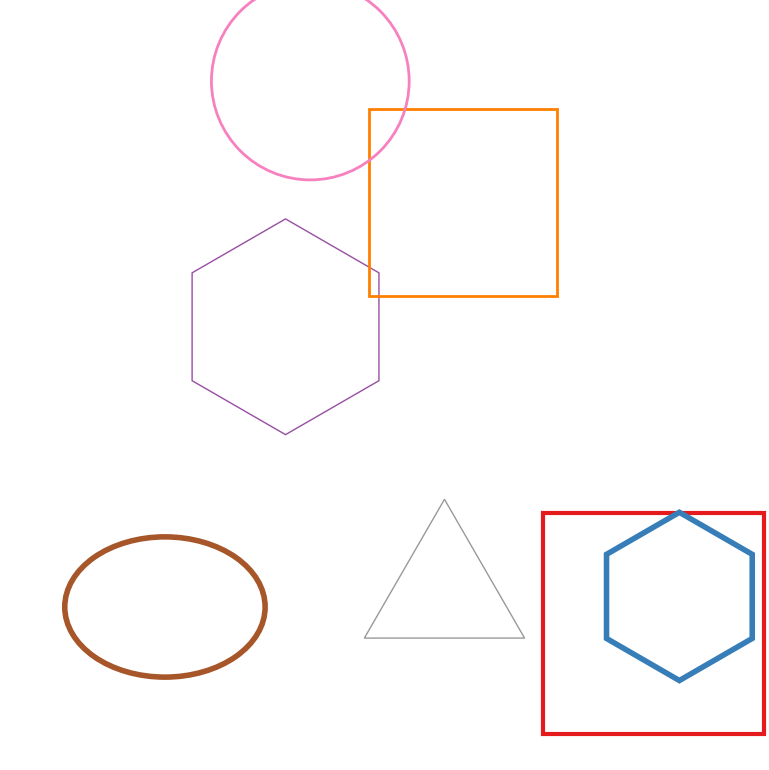[{"shape": "square", "thickness": 1.5, "radius": 0.72, "center": [0.849, 0.19]}, {"shape": "hexagon", "thickness": 2, "radius": 0.55, "center": [0.882, 0.225]}, {"shape": "hexagon", "thickness": 0.5, "radius": 0.7, "center": [0.371, 0.576]}, {"shape": "square", "thickness": 1, "radius": 0.61, "center": [0.602, 0.737]}, {"shape": "oval", "thickness": 2, "radius": 0.65, "center": [0.214, 0.212]}, {"shape": "circle", "thickness": 1, "radius": 0.64, "center": [0.403, 0.895]}, {"shape": "triangle", "thickness": 0.5, "radius": 0.6, "center": [0.577, 0.231]}]